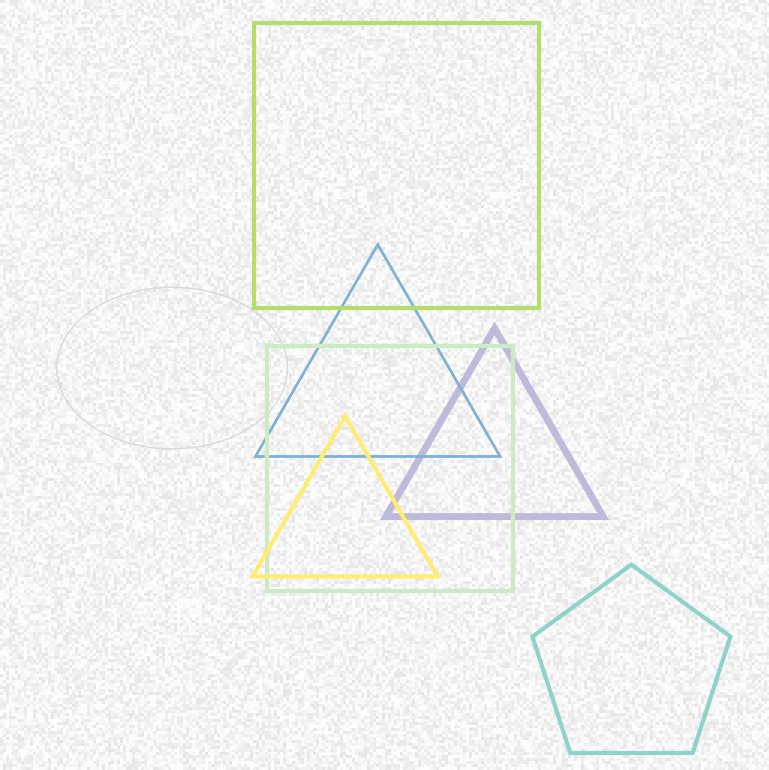[{"shape": "pentagon", "thickness": 1.5, "radius": 0.68, "center": [0.82, 0.131]}, {"shape": "triangle", "thickness": 2.5, "radius": 0.82, "center": [0.642, 0.411]}, {"shape": "triangle", "thickness": 1, "radius": 0.92, "center": [0.491, 0.499]}, {"shape": "square", "thickness": 1.5, "radius": 0.92, "center": [0.515, 0.785]}, {"shape": "oval", "thickness": 0.5, "radius": 0.75, "center": [0.224, 0.522]}, {"shape": "square", "thickness": 1.5, "radius": 0.8, "center": [0.506, 0.392]}, {"shape": "triangle", "thickness": 1.5, "radius": 0.69, "center": [0.448, 0.321]}]